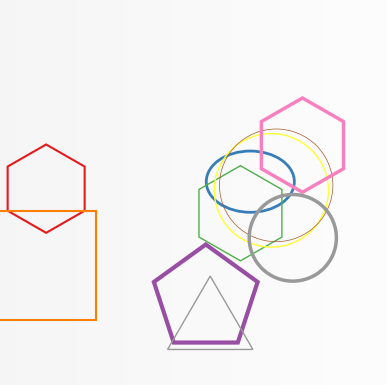[{"shape": "hexagon", "thickness": 1.5, "radius": 0.57, "center": [0.119, 0.51]}, {"shape": "oval", "thickness": 2, "radius": 0.57, "center": [0.646, 0.528]}, {"shape": "hexagon", "thickness": 1, "radius": 0.62, "center": [0.62, 0.446]}, {"shape": "pentagon", "thickness": 3, "radius": 0.7, "center": [0.531, 0.224]}, {"shape": "square", "thickness": 1.5, "radius": 0.71, "center": [0.106, 0.31]}, {"shape": "circle", "thickness": 1, "radius": 0.74, "center": [0.7, 0.506]}, {"shape": "circle", "thickness": 0.5, "radius": 0.73, "center": [0.713, 0.519]}, {"shape": "hexagon", "thickness": 2.5, "radius": 0.61, "center": [0.781, 0.623]}, {"shape": "circle", "thickness": 2.5, "radius": 0.56, "center": [0.756, 0.382]}, {"shape": "triangle", "thickness": 1, "radius": 0.64, "center": [0.543, 0.156]}]